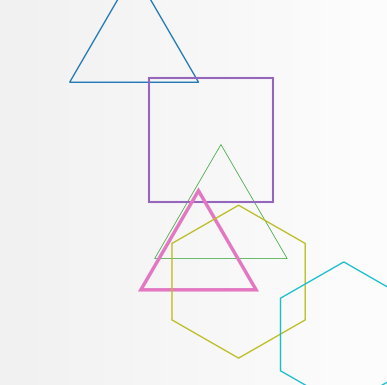[{"shape": "triangle", "thickness": 1, "radius": 0.96, "center": [0.346, 0.882]}, {"shape": "triangle", "thickness": 0.5, "radius": 0.99, "center": [0.57, 0.427]}, {"shape": "square", "thickness": 1.5, "radius": 0.8, "center": [0.545, 0.637]}, {"shape": "triangle", "thickness": 2.5, "radius": 0.86, "center": [0.512, 0.333]}, {"shape": "hexagon", "thickness": 1, "radius": 0.99, "center": [0.616, 0.268]}, {"shape": "hexagon", "thickness": 1, "radius": 0.94, "center": [0.887, 0.131]}]